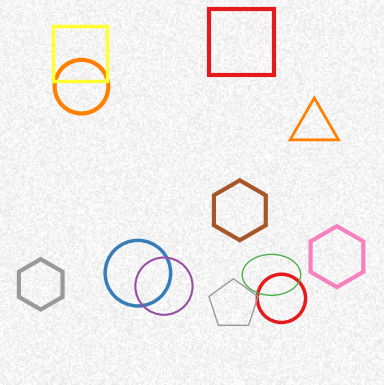[{"shape": "square", "thickness": 3, "radius": 0.42, "center": [0.627, 0.891]}, {"shape": "circle", "thickness": 2.5, "radius": 0.31, "center": [0.731, 0.225]}, {"shape": "circle", "thickness": 2.5, "radius": 0.43, "center": [0.358, 0.29]}, {"shape": "oval", "thickness": 1, "radius": 0.38, "center": [0.705, 0.286]}, {"shape": "circle", "thickness": 1.5, "radius": 0.37, "center": [0.426, 0.257]}, {"shape": "triangle", "thickness": 2, "radius": 0.36, "center": [0.816, 0.673]}, {"shape": "circle", "thickness": 3, "radius": 0.35, "center": [0.212, 0.775]}, {"shape": "square", "thickness": 2.5, "radius": 0.36, "center": [0.208, 0.86]}, {"shape": "hexagon", "thickness": 3, "radius": 0.39, "center": [0.623, 0.454]}, {"shape": "hexagon", "thickness": 3, "radius": 0.4, "center": [0.875, 0.333]}, {"shape": "hexagon", "thickness": 3, "radius": 0.33, "center": [0.106, 0.261]}, {"shape": "pentagon", "thickness": 1, "radius": 0.33, "center": [0.606, 0.209]}]